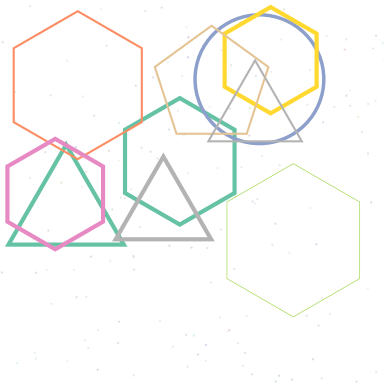[{"shape": "hexagon", "thickness": 3, "radius": 0.82, "center": [0.467, 0.581]}, {"shape": "triangle", "thickness": 3, "radius": 0.86, "center": [0.172, 0.451]}, {"shape": "hexagon", "thickness": 1.5, "radius": 0.96, "center": [0.202, 0.779]}, {"shape": "circle", "thickness": 2.5, "radius": 0.84, "center": [0.674, 0.794]}, {"shape": "hexagon", "thickness": 3, "radius": 0.72, "center": [0.143, 0.496]}, {"shape": "hexagon", "thickness": 0.5, "radius": 1.0, "center": [0.762, 0.376]}, {"shape": "hexagon", "thickness": 3, "radius": 0.69, "center": [0.703, 0.844]}, {"shape": "pentagon", "thickness": 1.5, "radius": 0.78, "center": [0.55, 0.778]}, {"shape": "triangle", "thickness": 3, "radius": 0.72, "center": [0.424, 0.45]}, {"shape": "triangle", "thickness": 1.5, "radius": 0.7, "center": [0.663, 0.703]}]